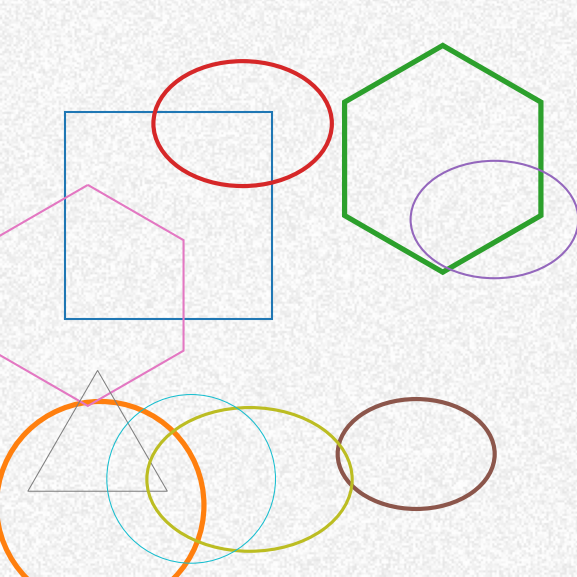[{"shape": "square", "thickness": 1, "radius": 0.9, "center": [0.291, 0.627]}, {"shape": "circle", "thickness": 2.5, "radius": 0.9, "center": [0.174, 0.124]}, {"shape": "hexagon", "thickness": 2.5, "radius": 0.98, "center": [0.767, 0.724]}, {"shape": "oval", "thickness": 2, "radius": 0.77, "center": [0.42, 0.785]}, {"shape": "oval", "thickness": 1, "radius": 0.73, "center": [0.856, 0.619]}, {"shape": "oval", "thickness": 2, "radius": 0.68, "center": [0.721, 0.213]}, {"shape": "hexagon", "thickness": 1, "radius": 0.96, "center": [0.152, 0.488]}, {"shape": "triangle", "thickness": 0.5, "radius": 0.7, "center": [0.169, 0.218]}, {"shape": "oval", "thickness": 1.5, "radius": 0.89, "center": [0.432, 0.169]}, {"shape": "circle", "thickness": 0.5, "radius": 0.73, "center": [0.331, 0.17]}]